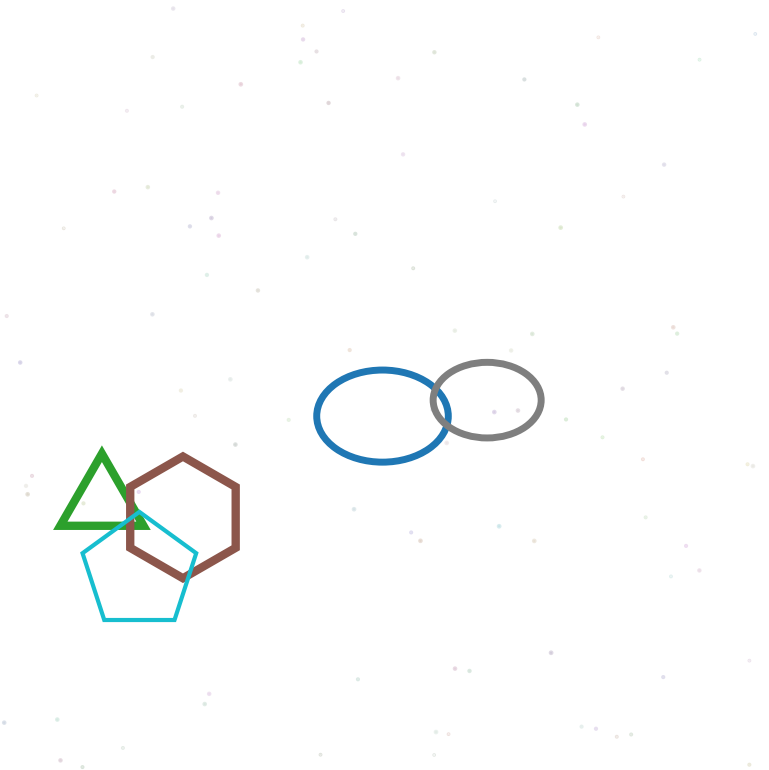[{"shape": "oval", "thickness": 2.5, "radius": 0.43, "center": [0.497, 0.46]}, {"shape": "triangle", "thickness": 3, "radius": 0.31, "center": [0.132, 0.348]}, {"shape": "hexagon", "thickness": 3, "radius": 0.4, "center": [0.238, 0.328]}, {"shape": "oval", "thickness": 2.5, "radius": 0.35, "center": [0.633, 0.48]}, {"shape": "pentagon", "thickness": 1.5, "radius": 0.39, "center": [0.181, 0.258]}]